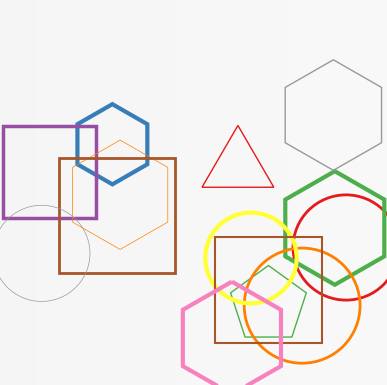[{"shape": "triangle", "thickness": 1, "radius": 0.53, "center": [0.614, 0.567]}, {"shape": "circle", "thickness": 2, "radius": 0.68, "center": [0.893, 0.357]}, {"shape": "hexagon", "thickness": 3, "radius": 0.52, "center": [0.29, 0.625]}, {"shape": "pentagon", "thickness": 1, "radius": 0.51, "center": [0.693, 0.208]}, {"shape": "hexagon", "thickness": 3, "radius": 0.74, "center": [0.864, 0.408]}, {"shape": "square", "thickness": 2.5, "radius": 0.59, "center": [0.128, 0.553]}, {"shape": "circle", "thickness": 2, "radius": 0.75, "center": [0.78, 0.206]}, {"shape": "hexagon", "thickness": 0.5, "radius": 0.71, "center": [0.31, 0.494]}, {"shape": "circle", "thickness": 3, "radius": 0.59, "center": [0.648, 0.33]}, {"shape": "square", "thickness": 1.5, "radius": 0.69, "center": [0.693, 0.247]}, {"shape": "square", "thickness": 2, "radius": 0.75, "center": [0.302, 0.44]}, {"shape": "hexagon", "thickness": 3, "radius": 0.73, "center": [0.598, 0.122]}, {"shape": "hexagon", "thickness": 1, "radius": 0.72, "center": [0.86, 0.701]}, {"shape": "circle", "thickness": 0.5, "radius": 0.62, "center": [0.107, 0.342]}]